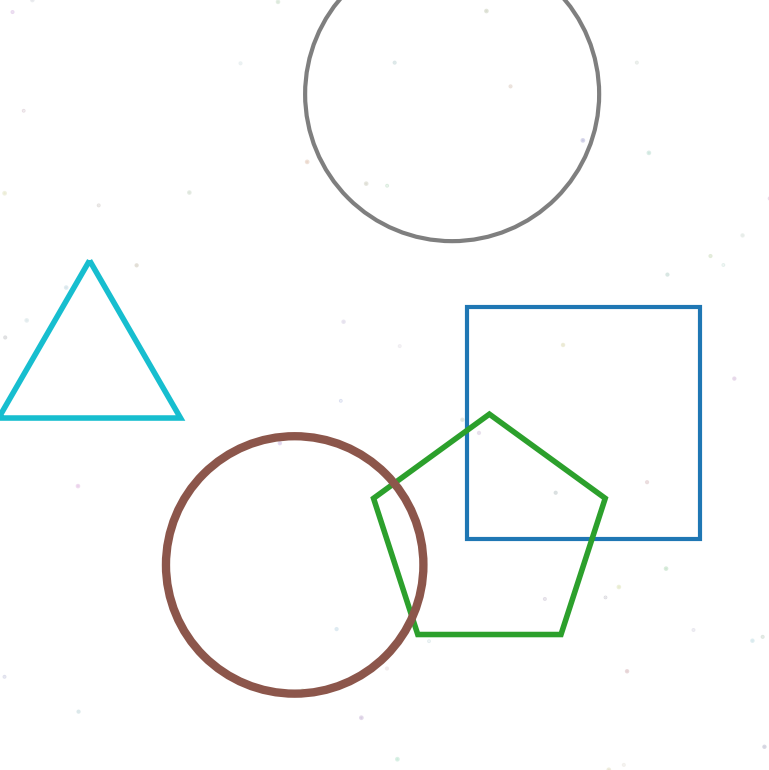[{"shape": "square", "thickness": 1.5, "radius": 0.76, "center": [0.758, 0.45]}, {"shape": "pentagon", "thickness": 2, "radius": 0.79, "center": [0.636, 0.304]}, {"shape": "circle", "thickness": 3, "radius": 0.84, "center": [0.383, 0.266]}, {"shape": "circle", "thickness": 1.5, "radius": 0.95, "center": [0.587, 0.878]}, {"shape": "triangle", "thickness": 2, "radius": 0.68, "center": [0.116, 0.525]}]